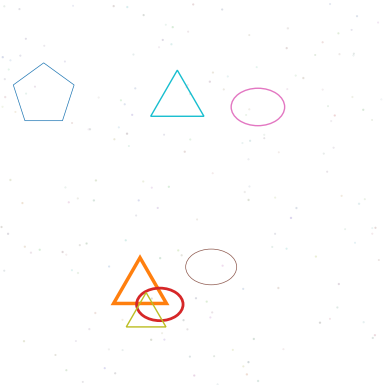[{"shape": "pentagon", "thickness": 0.5, "radius": 0.42, "center": [0.113, 0.754]}, {"shape": "triangle", "thickness": 2.5, "radius": 0.4, "center": [0.364, 0.251]}, {"shape": "oval", "thickness": 2, "radius": 0.3, "center": [0.415, 0.209]}, {"shape": "oval", "thickness": 0.5, "radius": 0.33, "center": [0.549, 0.307]}, {"shape": "oval", "thickness": 1, "radius": 0.35, "center": [0.67, 0.722]}, {"shape": "triangle", "thickness": 1, "radius": 0.3, "center": [0.38, 0.181]}, {"shape": "triangle", "thickness": 1, "radius": 0.4, "center": [0.461, 0.738]}]